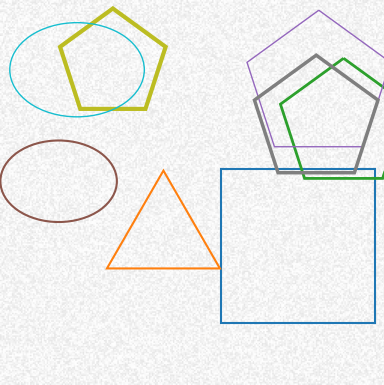[{"shape": "square", "thickness": 1.5, "radius": 1.0, "center": [0.773, 0.362]}, {"shape": "triangle", "thickness": 1.5, "radius": 0.85, "center": [0.425, 0.387]}, {"shape": "pentagon", "thickness": 2, "radius": 0.86, "center": [0.892, 0.676]}, {"shape": "pentagon", "thickness": 1, "radius": 0.98, "center": [0.828, 0.777]}, {"shape": "oval", "thickness": 1.5, "radius": 0.76, "center": [0.152, 0.529]}, {"shape": "pentagon", "thickness": 2.5, "radius": 0.84, "center": [0.821, 0.688]}, {"shape": "pentagon", "thickness": 3, "radius": 0.72, "center": [0.293, 0.834]}, {"shape": "oval", "thickness": 1, "radius": 0.87, "center": [0.2, 0.819]}]